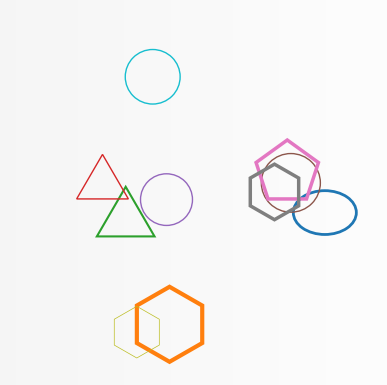[{"shape": "oval", "thickness": 2, "radius": 0.41, "center": [0.838, 0.448]}, {"shape": "hexagon", "thickness": 3, "radius": 0.49, "center": [0.438, 0.158]}, {"shape": "triangle", "thickness": 1.5, "radius": 0.43, "center": [0.324, 0.429]}, {"shape": "triangle", "thickness": 1, "radius": 0.39, "center": [0.265, 0.522]}, {"shape": "circle", "thickness": 1, "radius": 0.34, "center": [0.43, 0.482]}, {"shape": "circle", "thickness": 1, "radius": 0.38, "center": [0.751, 0.525]}, {"shape": "pentagon", "thickness": 2.5, "radius": 0.42, "center": [0.741, 0.552]}, {"shape": "hexagon", "thickness": 2.5, "radius": 0.36, "center": [0.708, 0.501]}, {"shape": "hexagon", "thickness": 0.5, "radius": 0.34, "center": [0.353, 0.137]}, {"shape": "circle", "thickness": 1, "radius": 0.35, "center": [0.394, 0.801]}]